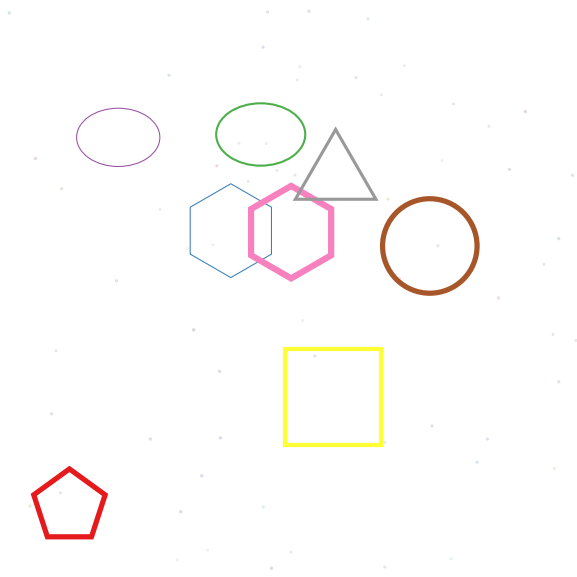[{"shape": "pentagon", "thickness": 2.5, "radius": 0.32, "center": [0.12, 0.122]}, {"shape": "hexagon", "thickness": 0.5, "radius": 0.41, "center": [0.4, 0.6]}, {"shape": "oval", "thickness": 1, "radius": 0.39, "center": [0.451, 0.766]}, {"shape": "oval", "thickness": 0.5, "radius": 0.36, "center": [0.205, 0.761]}, {"shape": "square", "thickness": 2, "radius": 0.42, "center": [0.576, 0.312]}, {"shape": "circle", "thickness": 2.5, "radius": 0.41, "center": [0.744, 0.573]}, {"shape": "hexagon", "thickness": 3, "radius": 0.4, "center": [0.504, 0.597]}, {"shape": "triangle", "thickness": 1.5, "radius": 0.4, "center": [0.581, 0.694]}]